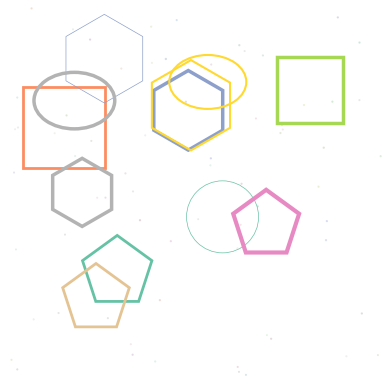[{"shape": "circle", "thickness": 0.5, "radius": 0.47, "center": [0.578, 0.437]}, {"shape": "pentagon", "thickness": 2, "radius": 0.47, "center": [0.304, 0.294]}, {"shape": "square", "thickness": 2, "radius": 0.53, "center": [0.166, 0.669]}, {"shape": "hexagon", "thickness": 2.5, "radius": 0.52, "center": [0.489, 0.713]}, {"shape": "hexagon", "thickness": 0.5, "radius": 0.58, "center": [0.271, 0.848]}, {"shape": "pentagon", "thickness": 3, "radius": 0.45, "center": [0.691, 0.417]}, {"shape": "square", "thickness": 2.5, "radius": 0.43, "center": [0.806, 0.767]}, {"shape": "oval", "thickness": 1.5, "radius": 0.5, "center": [0.54, 0.787]}, {"shape": "hexagon", "thickness": 1.5, "radius": 0.59, "center": [0.496, 0.727]}, {"shape": "pentagon", "thickness": 2, "radius": 0.45, "center": [0.249, 0.225]}, {"shape": "hexagon", "thickness": 2.5, "radius": 0.44, "center": [0.213, 0.5]}, {"shape": "oval", "thickness": 2.5, "radius": 0.52, "center": [0.193, 0.739]}]